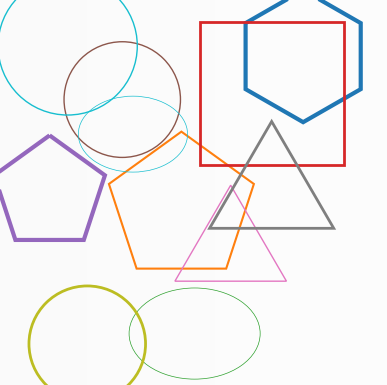[{"shape": "hexagon", "thickness": 3, "radius": 0.86, "center": [0.782, 0.854]}, {"shape": "pentagon", "thickness": 1.5, "radius": 0.98, "center": [0.468, 0.461]}, {"shape": "oval", "thickness": 0.5, "radius": 0.85, "center": [0.502, 0.134]}, {"shape": "square", "thickness": 2, "radius": 0.93, "center": [0.702, 0.757]}, {"shape": "pentagon", "thickness": 3, "radius": 0.75, "center": [0.128, 0.498]}, {"shape": "circle", "thickness": 1, "radius": 0.75, "center": [0.315, 0.741]}, {"shape": "triangle", "thickness": 1, "radius": 0.83, "center": [0.595, 0.353]}, {"shape": "triangle", "thickness": 2, "radius": 0.92, "center": [0.701, 0.499]}, {"shape": "circle", "thickness": 2, "radius": 0.75, "center": [0.225, 0.107]}, {"shape": "oval", "thickness": 0.5, "radius": 0.7, "center": [0.343, 0.652]}, {"shape": "circle", "thickness": 1, "radius": 0.9, "center": [0.175, 0.881]}]